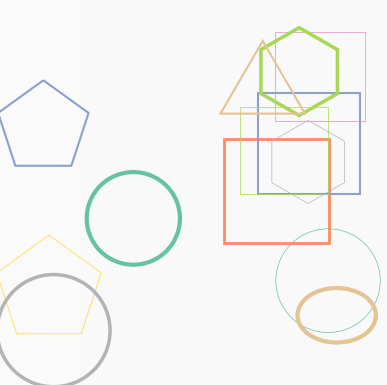[{"shape": "circle", "thickness": 0.5, "radius": 0.67, "center": [0.847, 0.271]}, {"shape": "circle", "thickness": 3, "radius": 0.6, "center": [0.344, 0.433]}, {"shape": "square", "thickness": 2, "radius": 0.68, "center": [0.714, 0.504]}, {"shape": "pentagon", "thickness": 1.5, "radius": 0.61, "center": [0.112, 0.669]}, {"shape": "square", "thickness": 1.5, "radius": 0.66, "center": [0.797, 0.627]}, {"shape": "square", "thickness": 0.5, "radius": 0.58, "center": [0.826, 0.8]}, {"shape": "hexagon", "thickness": 2.5, "radius": 0.57, "center": [0.772, 0.814]}, {"shape": "square", "thickness": 0.5, "radius": 0.57, "center": [0.732, 0.61]}, {"shape": "pentagon", "thickness": 0.5, "radius": 0.71, "center": [0.126, 0.248]}, {"shape": "oval", "thickness": 3, "radius": 0.51, "center": [0.869, 0.181]}, {"shape": "triangle", "thickness": 1.5, "radius": 0.63, "center": [0.678, 0.768]}, {"shape": "circle", "thickness": 2.5, "radius": 0.73, "center": [0.138, 0.141]}, {"shape": "hexagon", "thickness": 0.5, "radius": 0.54, "center": [0.795, 0.579]}]